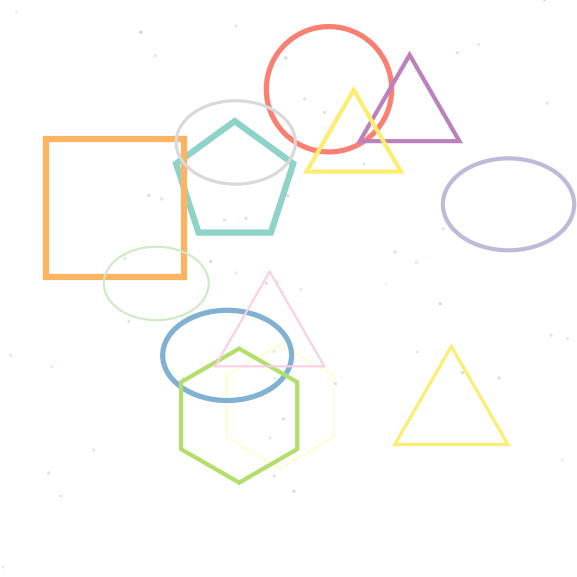[{"shape": "pentagon", "thickness": 3, "radius": 0.53, "center": [0.406, 0.683]}, {"shape": "hexagon", "thickness": 0.5, "radius": 0.54, "center": [0.485, 0.295]}, {"shape": "oval", "thickness": 2, "radius": 0.57, "center": [0.881, 0.645]}, {"shape": "circle", "thickness": 2.5, "radius": 0.54, "center": [0.57, 0.845]}, {"shape": "oval", "thickness": 2.5, "radius": 0.56, "center": [0.393, 0.384]}, {"shape": "square", "thickness": 3, "radius": 0.6, "center": [0.199, 0.639]}, {"shape": "hexagon", "thickness": 2, "radius": 0.58, "center": [0.414, 0.279]}, {"shape": "triangle", "thickness": 1, "radius": 0.55, "center": [0.467, 0.419]}, {"shape": "oval", "thickness": 1.5, "radius": 0.52, "center": [0.408, 0.752]}, {"shape": "triangle", "thickness": 2, "radius": 0.5, "center": [0.709, 0.804]}, {"shape": "oval", "thickness": 1, "radius": 0.45, "center": [0.271, 0.508]}, {"shape": "triangle", "thickness": 2, "radius": 0.47, "center": [0.613, 0.749]}, {"shape": "triangle", "thickness": 1.5, "radius": 0.57, "center": [0.782, 0.286]}]